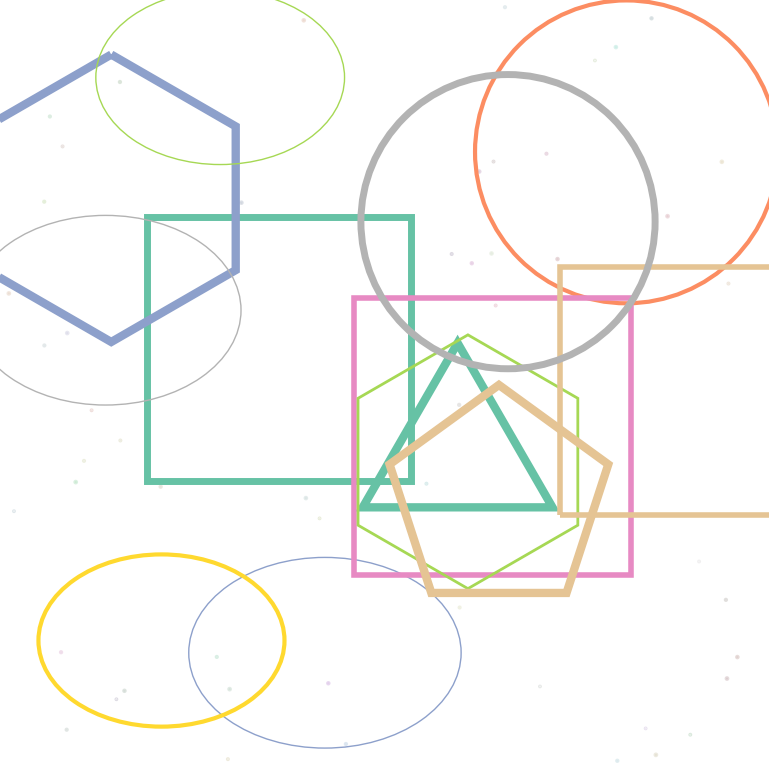[{"shape": "square", "thickness": 2.5, "radius": 0.86, "center": [0.363, 0.547]}, {"shape": "triangle", "thickness": 3, "radius": 0.71, "center": [0.594, 0.412]}, {"shape": "circle", "thickness": 1.5, "radius": 0.98, "center": [0.814, 0.803]}, {"shape": "hexagon", "thickness": 3, "radius": 0.93, "center": [0.144, 0.743]}, {"shape": "oval", "thickness": 0.5, "radius": 0.88, "center": [0.422, 0.152]}, {"shape": "square", "thickness": 2, "radius": 0.9, "center": [0.639, 0.433]}, {"shape": "oval", "thickness": 0.5, "radius": 0.81, "center": [0.286, 0.899]}, {"shape": "hexagon", "thickness": 1, "radius": 0.82, "center": [0.608, 0.4]}, {"shape": "oval", "thickness": 1.5, "radius": 0.8, "center": [0.21, 0.168]}, {"shape": "pentagon", "thickness": 3, "radius": 0.75, "center": [0.648, 0.351]}, {"shape": "square", "thickness": 2, "radius": 0.8, "center": [0.888, 0.492]}, {"shape": "oval", "thickness": 0.5, "radius": 0.88, "center": [0.137, 0.597]}, {"shape": "circle", "thickness": 2.5, "radius": 0.96, "center": [0.66, 0.712]}]